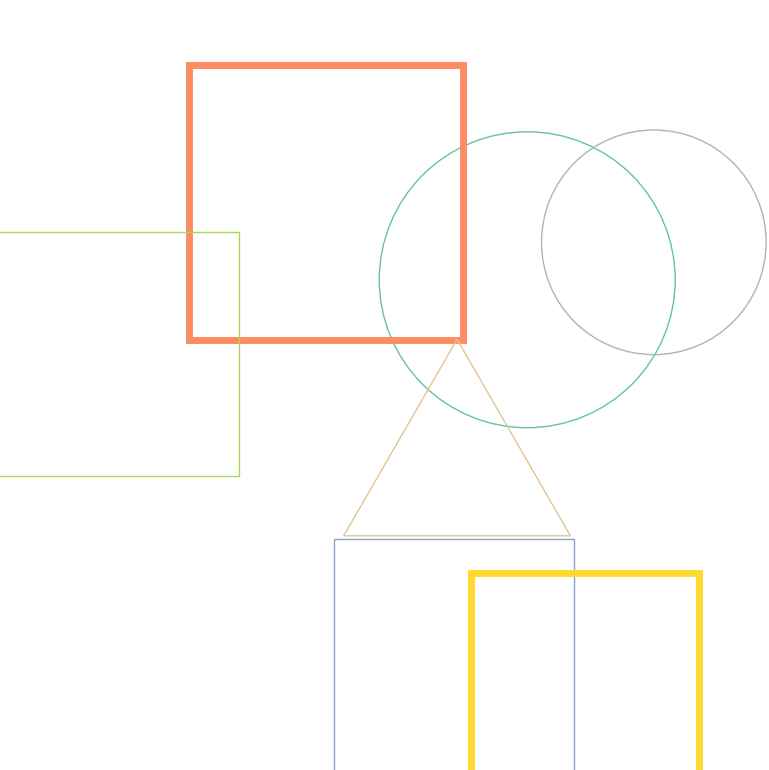[{"shape": "circle", "thickness": 0.5, "radius": 0.96, "center": [0.685, 0.637]}, {"shape": "square", "thickness": 2.5, "radius": 0.89, "center": [0.424, 0.737]}, {"shape": "square", "thickness": 0.5, "radius": 0.78, "center": [0.589, 0.145]}, {"shape": "square", "thickness": 0.5, "radius": 0.79, "center": [0.151, 0.54]}, {"shape": "square", "thickness": 2.5, "radius": 0.74, "center": [0.76, 0.107]}, {"shape": "triangle", "thickness": 0.5, "radius": 0.85, "center": [0.594, 0.389]}, {"shape": "circle", "thickness": 0.5, "radius": 0.73, "center": [0.849, 0.685]}]